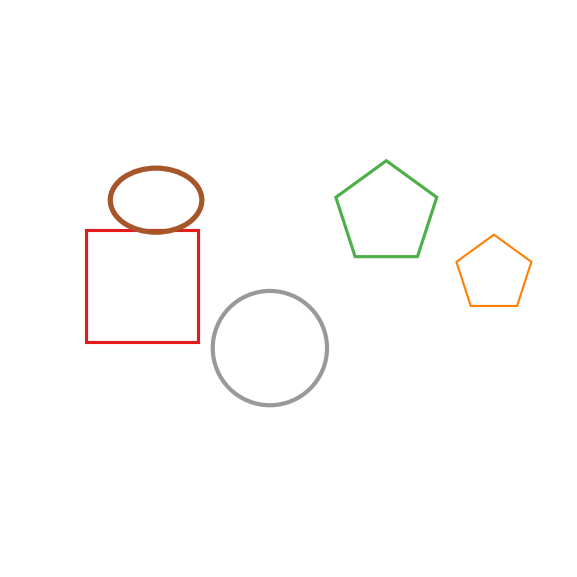[{"shape": "square", "thickness": 1.5, "radius": 0.48, "center": [0.246, 0.504]}, {"shape": "pentagon", "thickness": 1.5, "radius": 0.46, "center": [0.669, 0.629]}, {"shape": "pentagon", "thickness": 1, "radius": 0.34, "center": [0.855, 0.525]}, {"shape": "oval", "thickness": 2.5, "radius": 0.4, "center": [0.27, 0.653]}, {"shape": "circle", "thickness": 2, "radius": 0.49, "center": [0.467, 0.396]}]